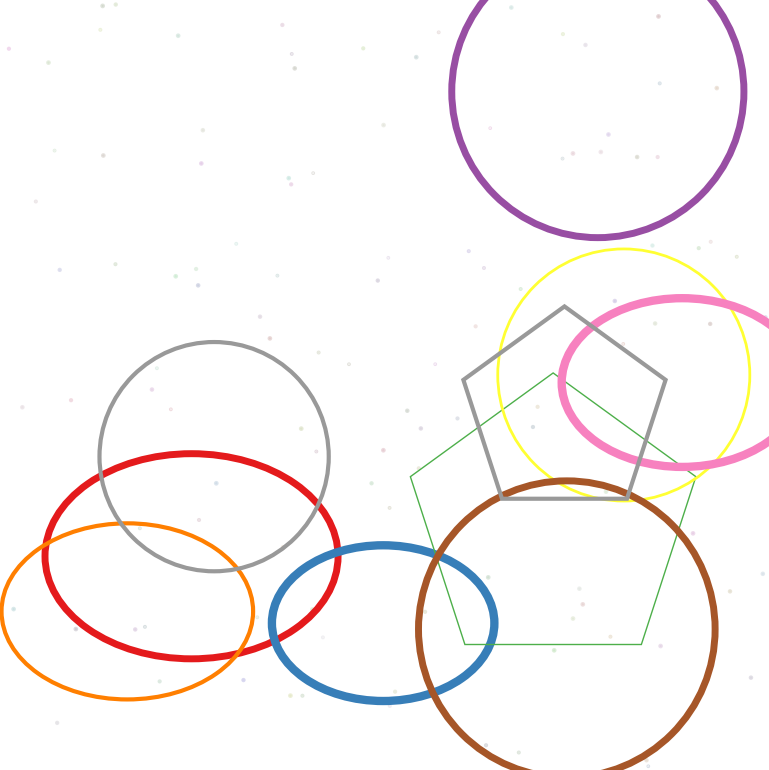[{"shape": "oval", "thickness": 2.5, "radius": 0.95, "center": [0.249, 0.278]}, {"shape": "oval", "thickness": 3, "radius": 0.72, "center": [0.498, 0.191]}, {"shape": "pentagon", "thickness": 0.5, "radius": 0.97, "center": [0.718, 0.321]}, {"shape": "circle", "thickness": 2.5, "radius": 0.95, "center": [0.776, 0.881]}, {"shape": "oval", "thickness": 1.5, "radius": 0.82, "center": [0.165, 0.206]}, {"shape": "circle", "thickness": 1, "radius": 0.82, "center": [0.81, 0.513]}, {"shape": "circle", "thickness": 2.5, "radius": 0.96, "center": [0.736, 0.183]}, {"shape": "oval", "thickness": 3, "radius": 0.78, "center": [0.886, 0.503]}, {"shape": "pentagon", "thickness": 1.5, "radius": 0.69, "center": [0.733, 0.464]}, {"shape": "circle", "thickness": 1.5, "radius": 0.74, "center": [0.278, 0.407]}]